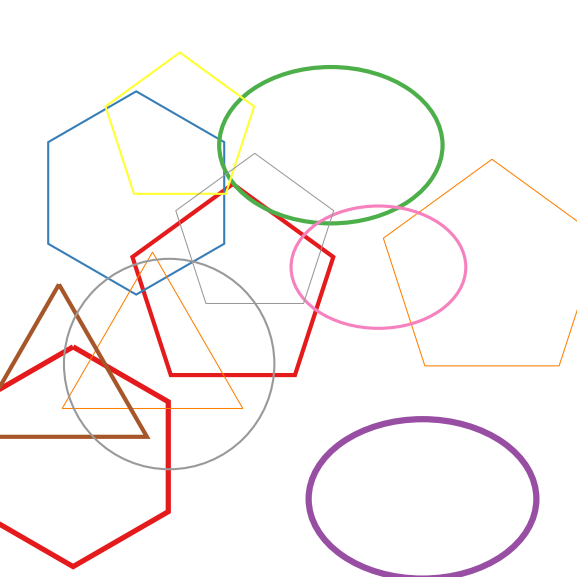[{"shape": "hexagon", "thickness": 2.5, "radius": 0.95, "center": [0.127, 0.208]}, {"shape": "pentagon", "thickness": 2, "radius": 0.91, "center": [0.403, 0.498]}, {"shape": "hexagon", "thickness": 1, "radius": 0.88, "center": [0.236, 0.665]}, {"shape": "oval", "thickness": 2, "radius": 0.97, "center": [0.573, 0.748]}, {"shape": "oval", "thickness": 3, "radius": 0.99, "center": [0.732, 0.135]}, {"shape": "pentagon", "thickness": 0.5, "radius": 0.99, "center": [0.852, 0.526]}, {"shape": "triangle", "thickness": 0.5, "radius": 0.9, "center": [0.264, 0.382]}, {"shape": "pentagon", "thickness": 1, "radius": 0.68, "center": [0.311, 0.773]}, {"shape": "triangle", "thickness": 2, "radius": 0.88, "center": [0.102, 0.331]}, {"shape": "oval", "thickness": 1.5, "radius": 0.76, "center": [0.655, 0.537]}, {"shape": "circle", "thickness": 1, "radius": 0.91, "center": [0.293, 0.369]}, {"shape": "pentagon", "thickness": 0.5, "radius": 0.72, "center": [0.441, 0.59]}]